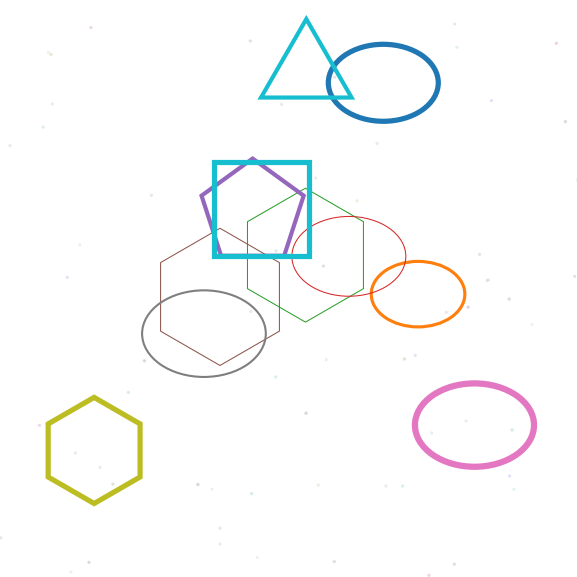[{"shape": "oval", "thickness": 2.5, "radius": 0.48, "center": [0.664, 0.856]}, {"shape": "oval", "thickness": 1.5, "radius": 0.41, "center": [0.724, 0.49]}, {"shape": "hexagon", "thickness": 0.5, "radius": 0.58, "center": [0.529, 0.557]}, {"shape": "oval", "thickness": 0.5, "radius": 0.49, "center": [0.604, 0.555]}, {"shape": "pentagon", "thickness": 2, "radius": 0.46, "center": [0.437, 0.632]}, {"shape": "hexagon", "thickness": 0.5, "radius": 0.59, "center": [0.381, 0.485]}, {"shape": "oval", "thickness": 3, "radius": 0.52, "center": [0.822, 0.263]}, {"shape": "oval", "thickness": 1, "radius": 0.54, "center": [0.353, 0.421]}, {"shape": "hexagon", "thickness": 2.5, "radius": 0.46, "center": [0.163, 0.219]}, {"shape": "square", "thickness": 2.5, "radius": 0.41, "center": [0.453, 0.637]}, {"shape": "triangle", "thickness": 2, "radius": 0.45, "center": [0.53, 0.876]}]